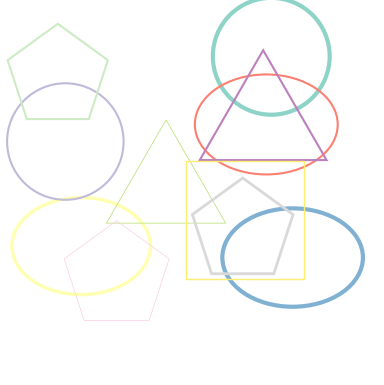[{"shape": "circle", "thickness": 3, "radius": 0.76, "center": [0.705, 0.854]}, {"shape": "oval", "thickness": 2.5, "radius": 0.9, "center": [0.211, 0.361]}, {"shape": "circle", "thickness": 1.5, "radius": 0.76, "center": [0.17, 0.632]}, {"shape": "oval", "thickness": 1.5, "radius": 0.93, "center": [0.692, 0.677]}, {"shape": "oval", "thickness": 3, "radius": 0.91, "center": [0.76, 0.331]}, {"shape": "triangle", "thickness": 0.5, "radius": 0.89, "center": [0.431, 0.51]}, {"shape": "pentagon", "thickness": 0.5, "radius": 0.72, "center": [0.303, 0.283]}, {"shape": "pentagon", "thickness": 2, "radius": 0.69, "center": [0.63, 0.4]}, {"shape": "triangle", "thickness": 1.5, "radius": 0.95, "center": [0.684, 0.679]}, {"shape": "pentagon", "thickness": 1.5, "radius": 0.68, "center": [0.15, 0.801]}, {"shape": "square", "thickness": 1, "radius": 0.77, "center": [0.636, 0.428]}]